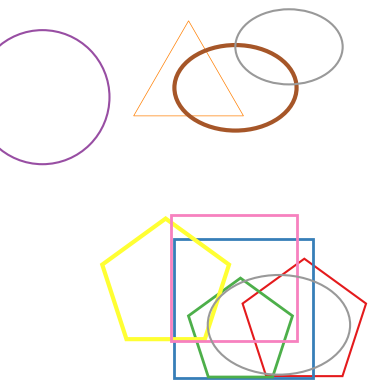[{"shape": "pentagon", "thickness": 1.5, "radius": 0.84, "center": [0.79, 0.159]}, {"shape": "square", "thickness": 2, "radius": 0.9, "center": [0.632, 0.198]}, {"shape": "pentagon", "thickness": 2, "radius": 0.71, "center": [0.625, 0.136]}, {"shape": "circle", "thickness": 1.5, "radius": 0.87, "center": [0.11, 0.748]}, {"shape": "triangle", "thickness": 0.5, "radius": 0.82, "center": [0.49, 0.781]}, {"shape": "pentagon", "thickness": 3, "radius": 0.87, "center": [0.43, 0.259]}, {"shape": "oval", "thickness": 3, "radius": 0.79, "center": [0.612, 0.772]}, {"shape": "square", "thickness": 2, "radius": 0.82, "center": [0.608, 0.278]}, {"shape": "oval", "thickness": 1.5, "radius": 0.7, "center": [0.751, 0.878]}, {"shape": "oval", "thickness": 1.5, "radius": 0.92, "center": [0.725, 0.156]}]